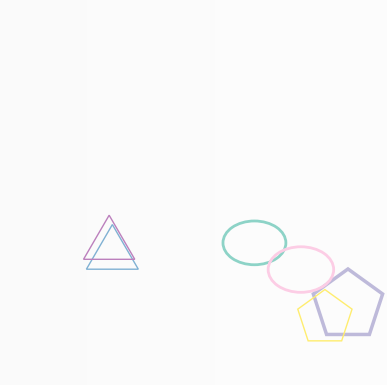[{"shape": "oval", "thickness": 2, "radius": 0.41, "center": [0.657, 0.369]}, {"shape": "pentagon", "thickness": 2.5, "radius": 0.47, "center": [0.898, 0.207]}, {"shape": "triangle", "thickness": 1, "radius": 0.39, "center": [0.29, 0.339]}, {"shape": "oval", "thickness": 2, "radius": 0.42, "center": [0.777, 0.3]}, {"shape": "triangle", "thickness": 1, "radius": 0.38, "center": [0.282, 0.365]}, {"shape": "pentagon", "thickness": 1, "radius": 0.37, "center": [0.838, 0.174]}]